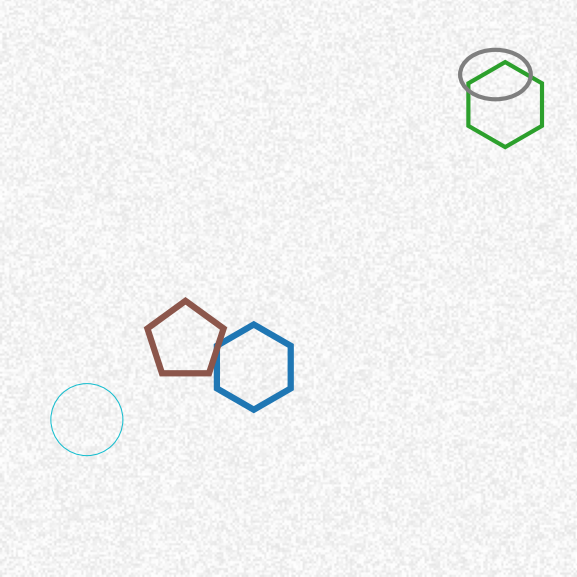[{"shape": "hexagon", "thickness": 3, "radius": 0.37, "center": [0.439, 0.363]}, {"shape": "hexagon", "thickness": 2, "radius": 0.37, "center": [0.875, 0.818]}, {"shape": "pentagon", "thickness": 3, "radius": 0.35, "center": [0.321, 0.409]}, {"shape": "oval", "thickness": 2, "radius": 0.31, "center": [0.858, 0.87]}, {"shape": "circle", "thickness": 0.5, "radius": 0.31, "center": [0.15, 0.272]}]